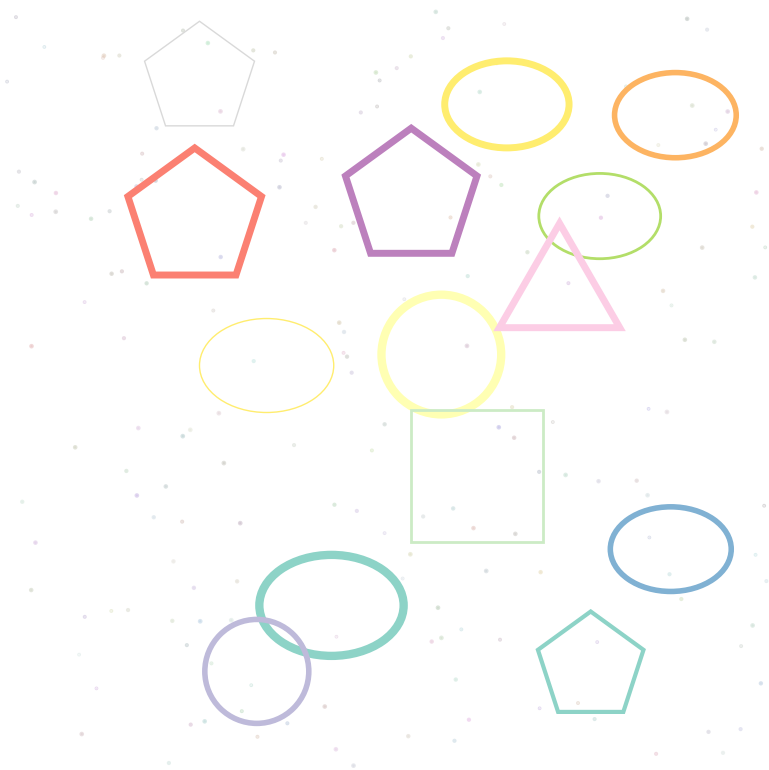[{"shape": "pentagon", "thickness": 1.5, "radius": 0.36, "center": [0.767, 0.134]}, {"shape": "oval", "thickness": 3, "radius": 0.47, "center": [0.431, 0.214]}, {"shape": "circle", "thickness": 3, "radius": 0.39, "center": [0.573, 0.54]}, {"shape": "circle", "thickness": 2, "radius": 0.34, "center": [0.334, 0.128]}, {"shape": "pentagon", "thickness": 2.5, "radius": 0.46, "center": [0.253, 0.717]}, {"shape": "oval", "thickness": 2, "radius": 0.39, "center": [0.871, 0.287]}, {"shape": "oval", "thickness": 2, "radius": 0.4, "center": [0.877, 0.85]}, {"shape": "oval", "thickness": 1, "radius": 0.4, "center": [0.779, 0.719]}, {"shape": "triangle", "thickness": 2.5, "radius": 0.45, "center": [0.727, 0.62]}, {"shape": "pentagon", "thickness": 0.5, "radius": 0.38, "center": [0.259, 0.897]}, {"shape": "pentagon", "thickness": 2.5, "radius": 0.45, "center": [0.534, 0.744]}, {"shape": "square", "thickness": 1, "radius": 0.43, "center": [0.62, 0.382]}, {"shape": "oval", "thickness": 2.5, "radius": 0.4, "center": [0.658, 0.864]}, {"shape": "oval", "thickness": 0.5, "radius": 0.44, "center": [0.346, 0.525]}]